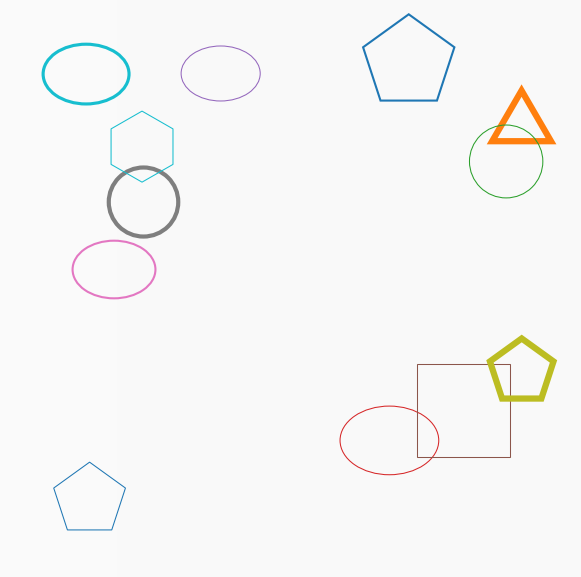[{"shape": "pentagon", "thickness": 0.5, "radius": 0.32, "center": [0.154, 0.134]}, {"shape": "pentagon", "thickness": 1, "radius": 0.41, "center": [0.703, 0.892]}, {"shape": "triangle", "thickness": 3, "radius": 0.29, "center": [0.897, 0.784]}, {"shape": "circle", "thickness": 0.5, "radius": 0.32, "center": [0.871, 0.72]}, {"shape": "oval", "thickness": 0.5, "radius": 0.42, "center": [0.67, 0.237]}, {"shape": "oval", "thickness": 0.5, "radius": 0.34, "center": [0.38, 0.872]}, {"shape": "square", "thickness": 0.5, "radius": 0.4, "center": [0.798, 0.288]}, {"shape": "oval", "thickness": 1, "radius": 0.36, "center": [0.196, 0.532]}, {"shape": "circle", "thickness": 2, "radius": 0.3, "center": [0.247, 0.649]}, {"shape": "pentagon", "thickness": 3, "radius": 0.29, "center": [0.898, 0.356]}, {"shape": "hexagon", "thickness": 0.5, "radius": 0.31, "center": [0.244, 0.745]}, {"shape": "oval", "thickness": 1.5, "radius": 0.37, "center": [0.148, 0.871]}]